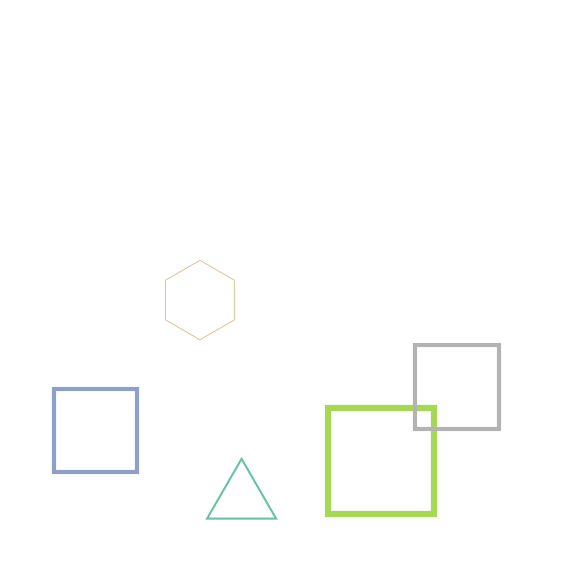[{"shape": "triangle", "thickness": 1, "radius": 0.35, "center": [0.418, 0.136]}, {"shape": "square", "thickness": 2, "radius": 0.36, "center": [0.166, 0.254]}, {"shape": "square", "thickness": 3, "radius": 0.46, "center": [0.66, 0.2]}, {"shape": "hexagon", "thickness": 0.5, "radius": 0.34, "center": [0.346, 0.48]}, {"shape": "square", "thickness": 2, "radius": 0.36, "center": [0.791, 0.329]}]